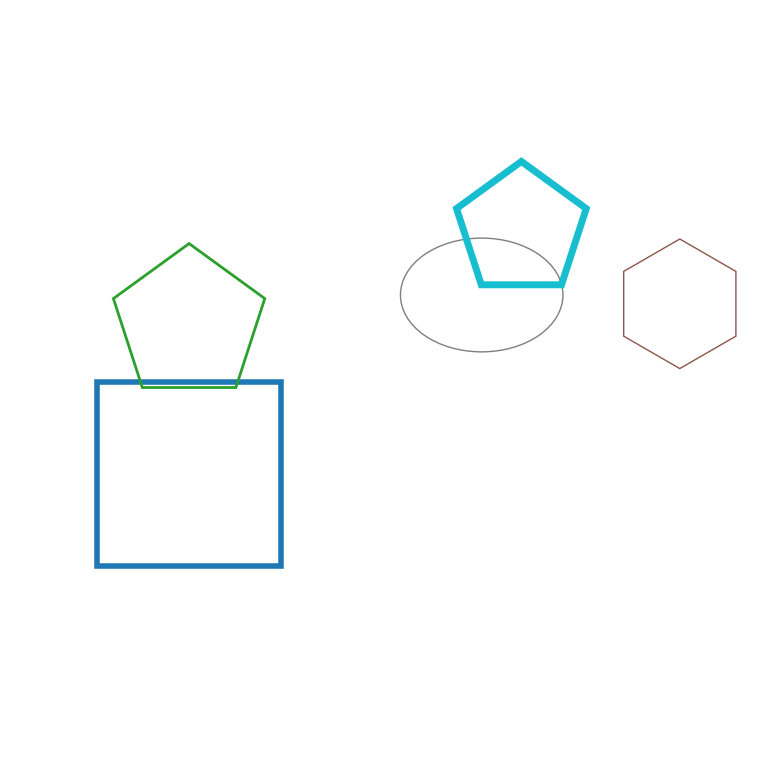[{"shape": "square", "thickness": 2, "radius": 0.6, "center": [0.245, 0.384]}, {"shape": "pentagon", "thickness": 1, "radius": 0.52, "center": [0.246, 0.58]}, {"shape": "hexagon", "thickness": 0.5, "radius": 0.42, "center": [0.883, 0.605]}, {"shape": "oval", "thickness": 0.5, "radius": 0.53, "center": [0.626, 0.617]}, {"shape": "pentagon", "thickness": 2.5, "radius": 0.44, "center": [0.677, 0.702]}]